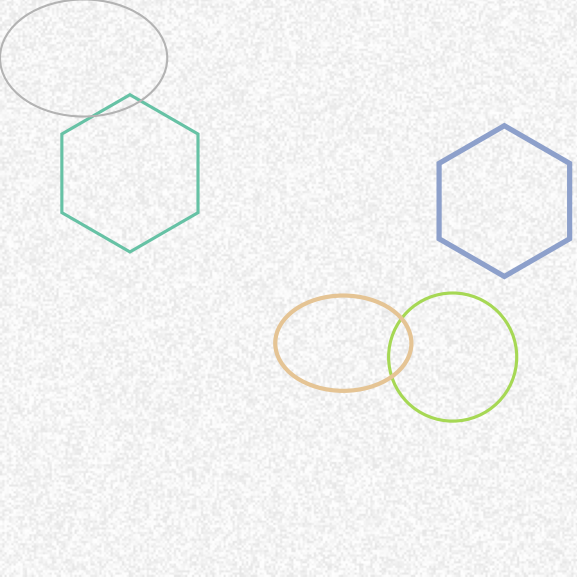[{"shape": "hexagon", "thickness": 1.5, "radius": 0.68, "center": [0.225, 0.699]}, {"shape": "hexagon", "thickness": 2.5, "radius": 0.65, "center": [0.873, 0.651]}, {"shape": "circle", "thickness": 1.5, "radius": 0.55, "center": [0.784, 0.381]}, {"shape": "oval", "thickness": 2, "radius": 0.59, "center": [0.595, 0.405]}, {"shape": "oval", "thickness": 1, "radius": 0.72, "center": [0.145, 0.899]}]